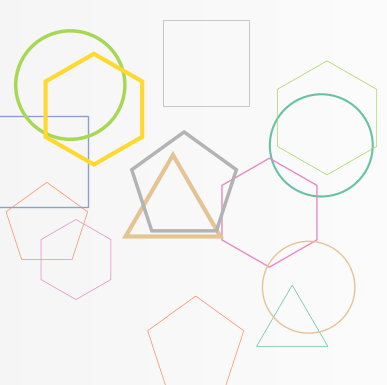[{"shape": "triangle", "thickness": 0.5, "radius": 0.53, "center": [0.754, 0.153]}, {"shape": "circle", "thickness": 1.5, "radius": 0.66, "center": [0.829, 0.622]}, {"shape": "pentagon", "thickness": 0.5, "radius": 0.55, "center": [0.121, 0.416]}, {"shape": "pentagon", "thickness": 0.5, "radius": 0.65, "center": [0.505, 0.101]}, {"shape": "square", "thickness": 1, "radius": 0.59, "center": [0.11, 0.58]}, {"shape": "hexagon", "thickness": 0.5, "radius": 0.52, "center": [0.196, 0.326]}, {"shape": "hexagon", "thickness": 1, "radius": 0.71, "center": [0.695, 0.448]}, {"shape": "hexagon", "thickness": 0.5, "radius": 0.74, "center": [0.844, 0.694]}, {"shape": "circle", "thickness": 2.5, "radius": 0.7, "center": [0.181, 0.779]}, {"shape": "hexagon", "thickness": 3, "radius": 0.72, "center": [0.242, 0.716]}, {"shape": "circle", "thickness": 1, "radius": 0.6, "center": [0.797, 0.254]}, {"shape": "triangle", "thickness": 3, "radius": 0.71, "center": [0.446, 0.456]}, {"shape": "square", "thickness": 0.5, "radius": 0.56, "center": [0.531, 0.837]}, {"shape": "pentagon", "thickness": 2.5, "radius": 0.71, "center": [0.475, 0.515]}]